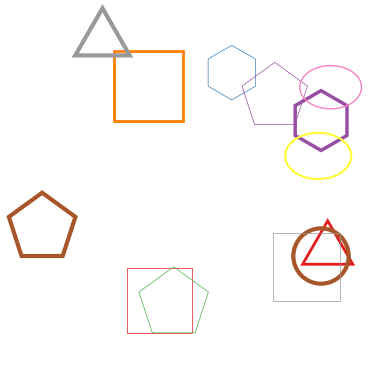[{"shape": "square", "thickness": 0.5, "radius": 0.43, "center": [0.414, 0.22]}, {"shape": "triangle", "thickness": 2, "radius": 0.38, "center": [0.851, 0.351]}, {"shape": "hexagon", "thickness": 0.5, "radius": 0.35, "center": [0.602, 0.811]}, {"shape": "pentagon", "thickness": 0.5, "radius": 0.47, "center": [0.451, 0.212]}, {"shape": "hexagon", "thickness": 2.5, "radius": 0.39, "center": [0.834, 0.687]}, {"shape": "pentagon", "thickness": 0.5, "radius": 0.45, "center": [0.714, 0.749]}, {"shape": "square", "thickness": 2, "radius": 0.45, "center": [0.385, 0.777]}, {"shape": "oval", "thickness": 1.5, "radius": 0.43, "center": [0.827, 0.595]}, {"shape": "pentagon", "thickness": 3, "radius": 0.45, "center": [0.109, 0.409]}, {"shape": "circle", "thickness": 3, "radius": 0.36, "center": [0.834, 0.335]}, {"shape": "oval", "thickness": 1, "radius": 0.4, "center": [0.859, 0.773]}, {"shape": "square", "thickness": 0.5, "radius": 0.44, "center": [0.795, 0.306]}, {"shape": "triangle", "thickness": 3, "radius": 0.41, "center": [0.266, 0.897]}]